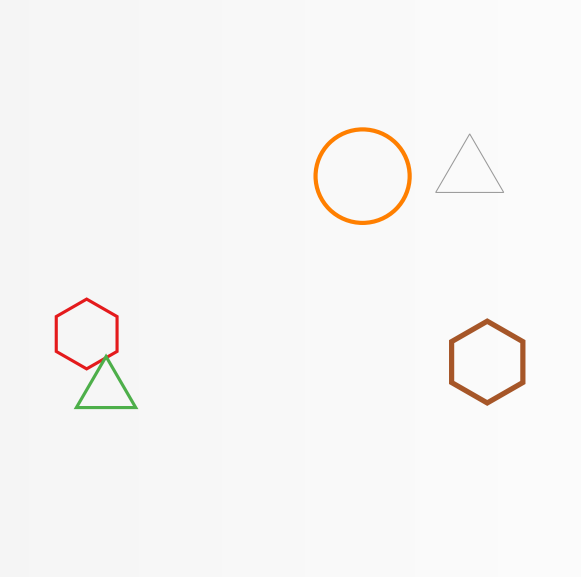[{"shape": "hexagon", "thickness": 1.5, "radius": 0.3, "center": [0.149, 0.421]}, {"shape": "triangle", "thickness": 1.5, "radius": 0.29, "center": [0.182, 0.323]}, {"shape": "circle", "thickness": 2, "radius": 0.4, "center": [0.624, 0.694]}, {"shape": "hexagon", "thickness": 2.5, "radius": 0.35, "center": [0.838, 0.372]}, {"shape": "triangle", "thickness": 0.5, "radius": 0.34, "center": [0.808, 0.7]}]